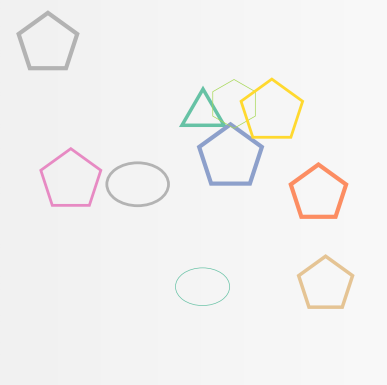[{"shape": "triangle", "thickness": 2.5, "radius": 0.31, "center": [0.524, 0.706]}, {"shape": "oval", "thickness": 0.5, "radius": 0.35, "center": [0.523, 0.255]}, {"shape": "pentagon", "thickness": 3, "radius": 0.38, "center": [0.822, 0.498]}, {"shape": "pentagon", "thickness": 3, "radius": 0.43, "center": [0.595, 0.592]}, {"shape": "pentagon", "thickness": 2, "radius": 0.41, "center": [0.183, 0.532]}, {"shape": "hexagon", "thickness": 0.5, "radius": 0.32, "center": [0.604, 0.73]}, {"shape": "pentagon", "thickness": 2, "radius": 0.42, "center": [0.702, 0.711]}, {"shape": "pentagon", "thickness": 2.5, "radius": 0.37, "center": [0.84, 0.261]}, {"shape": "oval", "thickness": 2, "radius": 0.4, "center": [0.355, 0.521]}, {"shape": "pentagon", "thickness": 3, "radius": 0.4, "center": [0.124, 0.887]}]